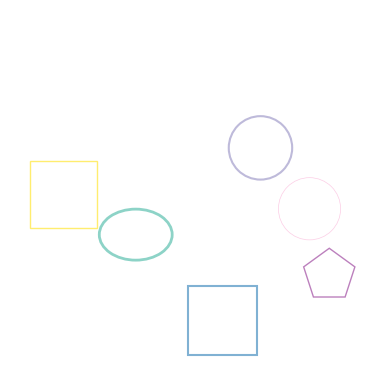[{"shape": "oval", "thickness": 2, "radius": 0.47, "center": [0.353, 0.391]}, {"shape": "circle", "thickness": 1.5, "radius": 0.41, "center": [0.677, 0.616]}, {"shape": "square", "thickness": 1.5, "radius": 0.45, "center": [0.578, 0.168]}, {"shape": "circle", "thickness": 0.5, "radius": 0.4, "center": [0.804, 0.458]}, {"shape": "pentagon", "thickness": 1, "radius": 0.35, "center": [0.855, 0.285]}, {"shape": "square", "thickness": 1, "radius": 0.43, "center": [0.165, 0.495]}]